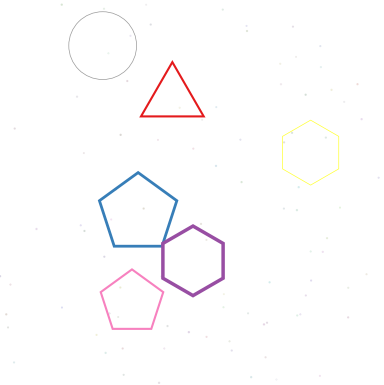[{"shape": "triangle", "thickness": 1.5, "radius": 0.47, "center": [0.448, 0.745]}, {"shape": "pentagon", "thickness": 2, "radius": 0.53, "center": [0.359, 0.446]}, {"shape": "hexagon", "thickness": 2.5, "radius": 0.45, "center": [0.501, 0.323]}, {"shape": "hexagon", "thickness": 0.5, "radius": 0.42, "center": [0.807, 0.604]}, {"shape": "pentagon", "thickness": 1.5, "radius": 0.43, "center": [0.343, 0.215]}, {"shape": "circle", "thickness": 0.5, "radius": 0.44, "center": [0.267, 0.882]}]